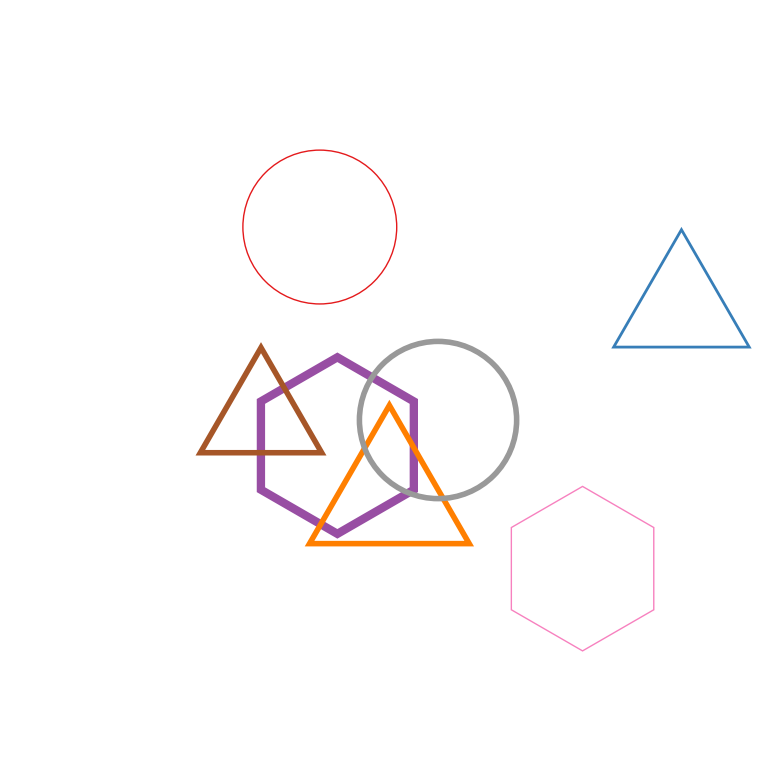[{"shape": "circle", "thickness": 0.5, "radius": 0.5, "center": [0.415, 0.705]}, {"shape": "triangle", "thickness": 1, "radius": 0.51, "center": [0.885, 0.6]}, {"shape": "hexagon", "thickness": 3, "radius": 0.57, "center": [0.438, 0.421]}, {"shape": "triangle", "thickness": 2, "radius": 0.6, "center": [0.506, 0.354]}, {"shape": "triangle", "thickness": 2, "radius": 0.45, "center": [0.339, 0.458]}, {"shape": "hexagon", "thickness": 0.5, "radius": 0.53, "center": [0.757, 0.261]}, {"shape": "circle", "thickness": 2, "radius": 0.51, "center": [0.569, 0.455]}]